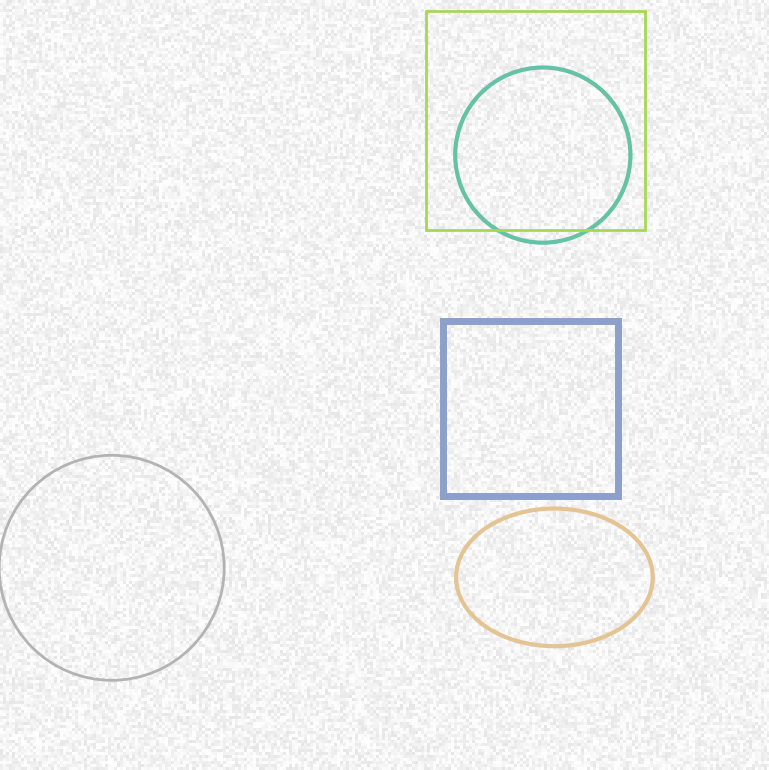[{"shape": "circle", "thickness": 1.5, "radius": 0.57, "center": [0.705, 0.799]}, {"shape": "square", "thickness": 2.5, "radius": 0.57, "center": [0.689, 0.47]}, {"shape": "square", "thickness": 1, "radius": 0.71, "center": [0.696, 0.843]}, {"shape": "oval", "thickness": 1.5, "radius": 0.64, "center": [0.72, 0.25]}, {"shape": "circle", "thickness": 1, "radius": 0.73, "center": [0.145, 0.263]}]